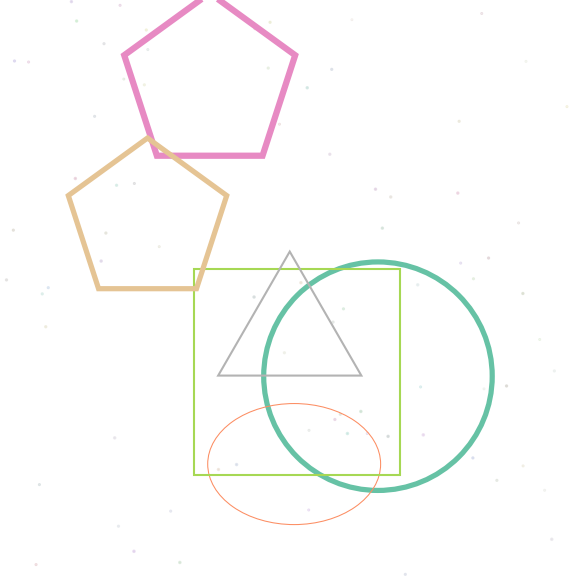[{"shape": "circle", "thickness": 2.5, "radius": 0.99, "center": [0.654, 0.348]}, {"shape": "oval", "thickness": 0.5, "radius": 0.75, "center": [0.509, 0.196]}, {"shape": "pentagon", "thickness": 3, "radius": 0.78, "center": [0.363, 0.855]}, {"shape": "square", "thickness": 1, "radius": 0.89, "center": [0.514, 0.355]}, {"shape": "pentagon", "thickness": 2.5, "radius": 0.72, "center": [0.255, 0.616]}, {"shape": "triangle", "thickness": 1, "radius": 0.72, "center": [0.502, 0.42]}]